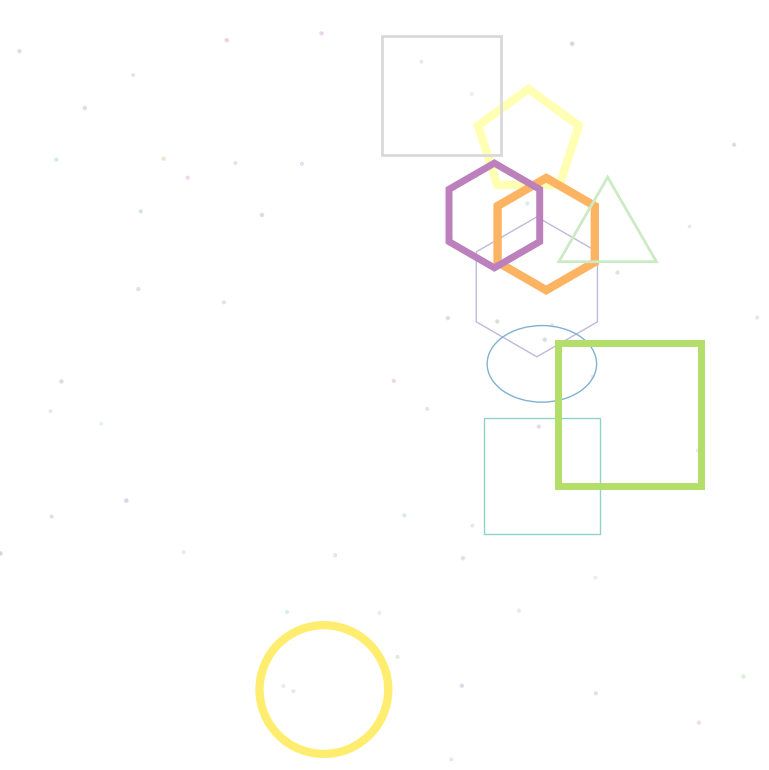[{"shape": "square", "thickness": 0.5, "radius": 0.38, "center": [0.704, 0.382]}, {"shape": "pentagon", "thickness": 3, "radius": 0.34, "center": [0.686, 0.816]}, {"shape": "hexagon", "thickness": 0.5, "radius": 0.45, "center": [0.697, 0.627]}, {"shape": "oval", "thickness": 0.5, "radius": 0.36, "center": [0.704, 0.527]}, {"shape": "hexagon", "thickness": 3, "radius": 0.36, "center": [0.709, 0.696]}, {"shape": "square", "thickness": 2.5, "radius": 0.46, "center": [0.818, 0.462]}, {"shape": "square", "thickness": 1, "radius": 0.39, "center": [0.574, 0.876]}, {"shape": "hexagon", "thickness": 2.5, "radius": 0.34, "center": [0.642, 0.72]}, {"shape": "triangle", "thickness": 1, "radius": 0.37, "center": [0.789, 0.697]}, {"shape": "circle", "thickness": 3, "radius": 0.42, "center": [0.421, 0.104]}]